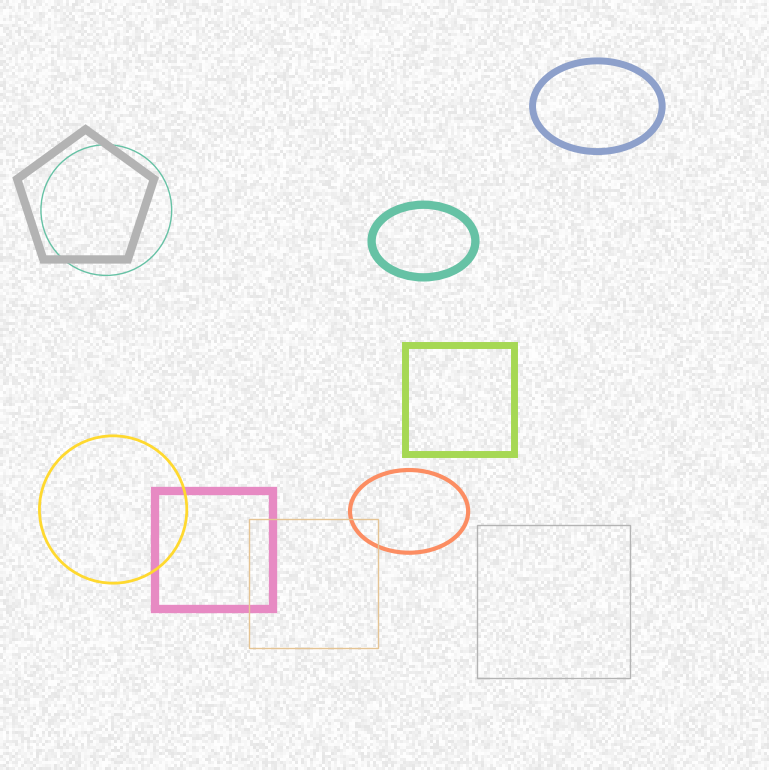[{"shape": "oval", "thickness": 3, "radius": 0.34, "center": [0.55, 0.687]}, {"shape": "circle", "thickness": 0.5, "radius": 0.42, "center": [0.138, 0.727]}, {"shape": "oval", "thickness": 1.5, "radius": 0.38, "center": [0.531, 0.336]}, {"shape": "oval", "thickness": 2.5, "radius": 0.42, "center": [0.776, 0.862]}, {"shape": "square", "thickness": 3, "radius": 0.39, "center": [0.278, 0.286]}, {"shape": "square", "thickness": 2.5, "radius": 0.35, "center": [0.597, 0.481]}, {"shape": "circle", "thickness": 1, "radius": 0.48, "center": [0.147, 0.338]}, {"shape": "square", "thickness": 0.5, "radius": 0.42, "center": [0.407, 0.242]}, {"shape": "square", "thickness": 0.5, "radius": 0.5, "center": [0.718, 0.219]}, {"shape": "pentagon", "thickness": 3, "radius": 0.47, "center": [0.111, 0.739]}]